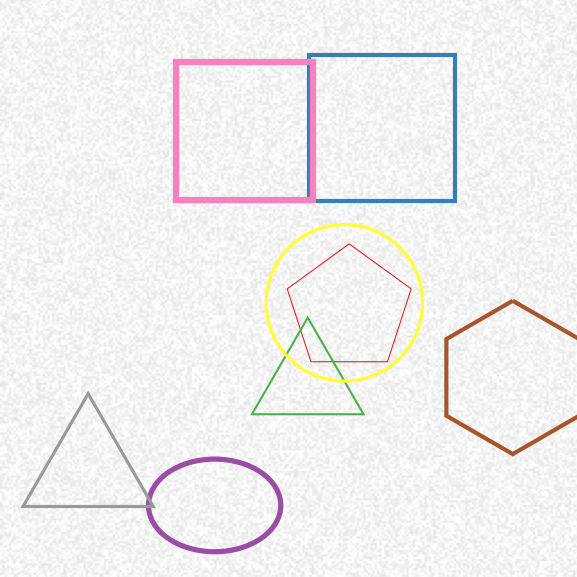[{"shape": "pentagon", "thickness": 0.5, "radius": 0.56, "center": [0.605, 0.464]}, {"shape": "square", "thickness": 2, "radius": 0.63, "center": [0.661, 0.778]}, {"shape": "triangle", "thickness": 1, "radius": 0.56, "center": [0.533, 0.338]}, {"shape": "oval", "thickness": 2.5, "radius": 0.57, "center": [0.372, 0.124]}, {"shape": "circle", "thickness": 1.5, "radius": 0.68, "center": [0.596, 0.475]}, {"shape": "hexagon", "thickness": 2, "radius": 0.66, "center": [0.888, 0.346]}, {"shape": "square", "thickness": 3, "radius": 0.6, "center": [0.424, 0.773]}, {"shape": "triangle", "thickness": 1.5, "radius": 0.65, "center": [0.153, 0.187]}]